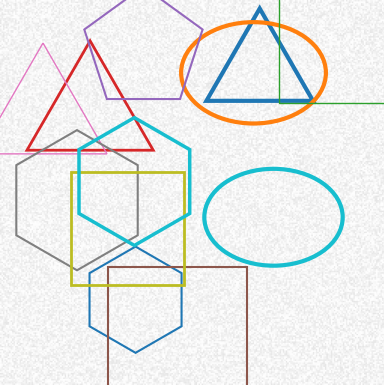[{"shape": "triangle", "thickness": 3, "radius": 0.8, "center": [0.675, 0.818]}, {"shape": "hexagon", "thickness": 1.5, "radius": 0.69, "center": [0.352, 0.222]}, {"shape": "oval", "thickness": 3, "radius": 0.94, "center": [0.658, 0.811]}, {"shape": "square", "thickness": 1, "radius": 0.73, "center": [0.872, 0.878]}, {"shape": "triangle", "thickness": 2, "radius": 0.95, "center": [0.234, 0.705]}, {"shape": "pentagon", "thickness": 1.5, "radius": 0.81, "center": [0.373, 0.873]}, {"shape": "square", "thickness": 1.5, "radius": 0.9, "center": [0.461, 0.128]}, {"shape": "triangle", "thickness": 1, "radius": 0.96, "center": [0.112, 0.696]}, {"shape": "hexagon", "thickness": 1.5, "radius": 0.91, "center": [0.2, 0.48]}, {"shape": "square", "thickness": 2, "radius": 0.73, "center": [0.331, 0.406]}, {"shape": "oval", "thickness": 3, "radius": 0.9, "center": [0.71, 0.436]}, {"shape": "hexagon", "thickness": 2.5, "radius": 0.83, "center": [0.349, 0.528]}]